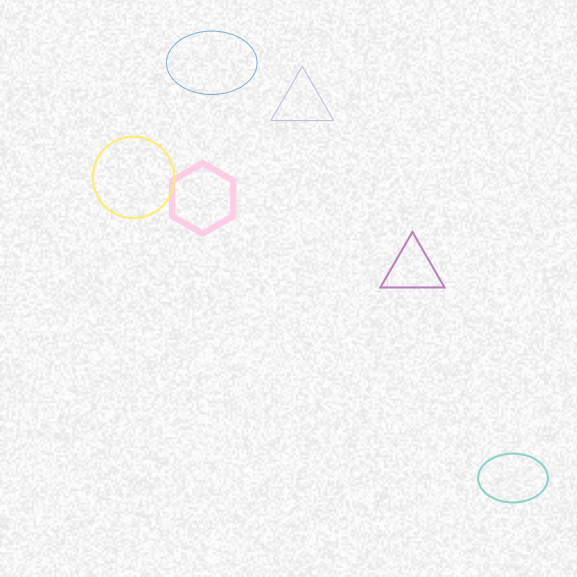[{"shape": "oval", "thickness": 1, "radius": 0.3, "center": [0.888, 0.171]}, {"shape": "triangle", "thickness": 0.5, "radius": 0.31, "center": [0.523, 0.822]}, {"shape": "oval", "thickness": 0.5, "radius": 0.39, "center": [0.367, 0.89]}, {"shape": "hexagon", "thickness": 3, "radius": 0.31, "center": [0.351, 0.656]}, {"shape": "triangle", "thickness": 1, "radius": 0.32, "center": [0.714, 0.533]}, {"shape": "circle", "thickness": 1, "radius": 0.35, "center": [0.231, 0.692]}]